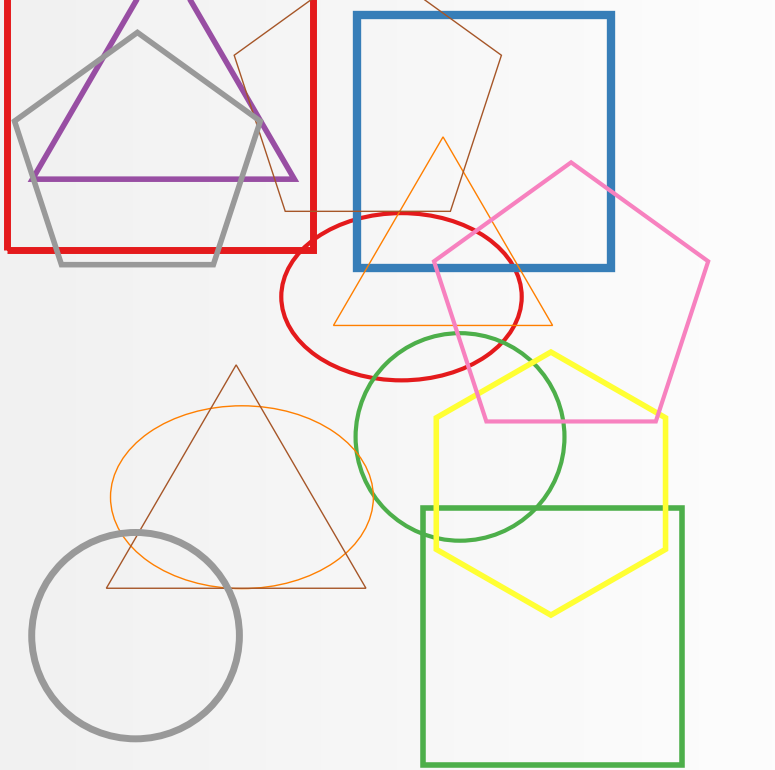[{"shape": "square", "thickness": 2.5, "radius": 0.99, "center": [0.207, 0.872]}, {"shape": "oval", "thickness": 1.5, "radius": 0.78, "center": [0.518, 0.615]}, {"shape": "square", "thickness": 3, "radius": 0.82, "center": [0.625, 0.816]}, {"shape": "square", "thickness": 2, "radius": 0.83, "center": [0.713, 0.173]}, {"shape": "circle", "thickness": 1.5, "radius": 0.67, "center": [0.594, 0.433]}, {"shape": "triangle", "thickness": 2, "radius": 0.98, "center": [0.211, 0.865]}, {"shape": "triangle", "thickness": 0.5, "radius": 0.82, "center": [0.572, 0.659]}, {"shape": "oval", "thickness": 0.5, "radius": 0.85, "center": [0.312, 0.354]}, {"shape": "hexagon", "thickness": 2, "radius": 0.85, "center": [0.711, 0.372]}, {"shape": "pentagon", "thickness": 0.5, "radius": 0.91, "center": [0.475, 0.872]}, {"shape": "triangle", "thickness": 0.5, "radius": 0.97, "center": [0.305, 0.333]}, {"shape": "pentagon", "thickness": 1.5, "radius": 0.93, "center": [0.737, 0.603]}, {"shape": "pentagon", "thickness": 2, "radius": 0.83, "center": [0.177, 0.791]}, {"shape": "circle", "thickness": 2.5, "radius": 0.67, "center": [0.175, 0.174]}]